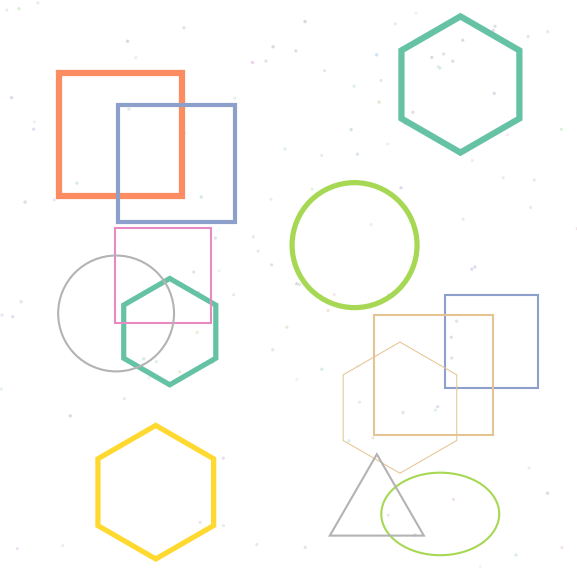[{"shape": "hexagon", "thickness": 3, "radius": 0.59, "center": [0.797, 0.853]}, {"shape": "hexagon", "thickness": 2.5, "radius": 0.46, "center": [0.294, 0.425]}, {"shape": "square", "thickness": 3, "radius": 0.53, "center": [0.208, 0.766]}, {"shape": "square", "thickness": 1, "radius": 0.4, "center": [0.852, 0.408]}, {"shape": "square", "thickness": 2, "radius": 0.51, "center": [0.306, 0.716]}, {"shape": "square", "thickness": 1, "radius": 0.41, "center": [0.282, 0.522]}, {"shape": "oval", "thickness": 1, "radius": 0.51, "center": [0.762, 0.109]}, {"shape": "circle", "thickness": 2.5, "radius": 0.54, "center": [0.614, 0.575]}, {"shape": "hexagon", "thickness": 2.5, "radius": 0.58, "center": [0.27, 0.147]}, {"shape": "hexagon", "thickness": 0.5, "radius": 0.57, "center": [0.693, 0.293]}, {"shape": "square", "thickness": 1, "radius": 0.52, "center": [0.751, 0.35]}, {"shape": "triangle", "thickness": 1, "radius": 0.47, "center": [0.653, 0.119]}, {"shape": "circle", "thickness": 1, "radius": 0.5, "center": [0.201, 0.456]}]